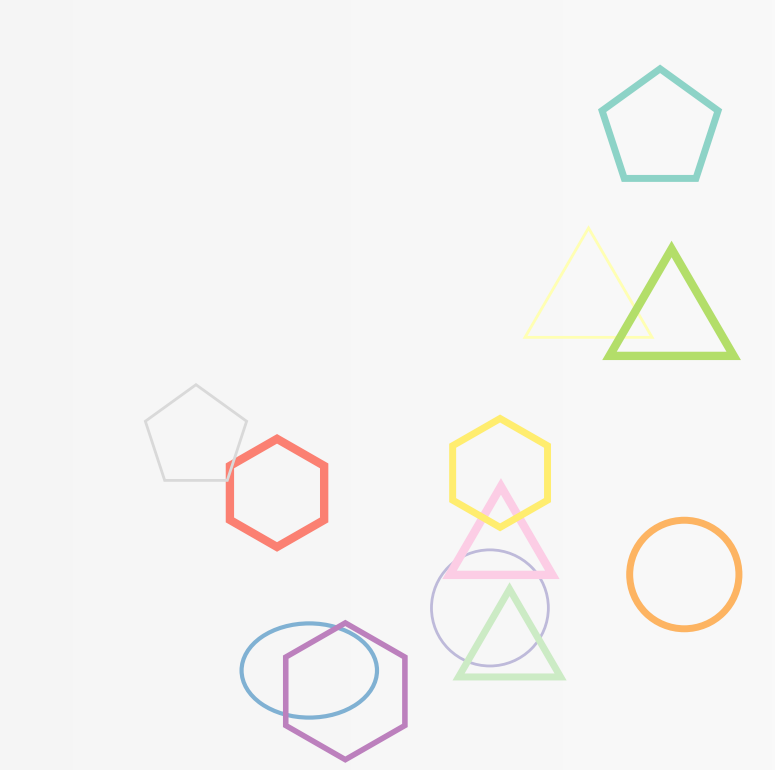[{"shape": "pentagon", "thickness": 2.5, "radius": 0.39, "center": [0.852, 0.832]}, {"shape": "triangle", "thickness": 1, "radius": 0.47, "center": [0.759, 0.609]}, {"shape": "circle", "thickness": 1, "radius": 0.38, "center": [0.632, 0.21]}, {"shape": "hexagon", "thickness": 3, "radius": 0.35, "center": [0.357, 0.36]}, {"shape": "oval", "thickness": 1.5, "radius": 0.44, "center": [0.399, 0.129]}, {"shape": "circle", "thickness": 2.5, "radius": 0.35, "center": [0.883, 0.254]}, {"shape": "triangle", "thickness": 3, "radius": 0.46, "center": [0.867, 0.584]}, {"shape": "triangle", "thickness": 3, "radius": 0.38, "center": [0.646, 0.292]}, {"shape": "pentagon", "thickness": 1, "radius": 0.34, "center": [0.253, 0.432]}, {"shape": "hexagon", "thickness": 2, "radius": 0.44, "center": [0.446, 0.102]}, {"shape": "triangle", "thickness": 2.5, "radius": 0.38, "center": [0.658, 0.159]}, {"shape": "hexagon", "thickness": 2.5, "radius": 0.35, "center": [0.645, 0.386]}]